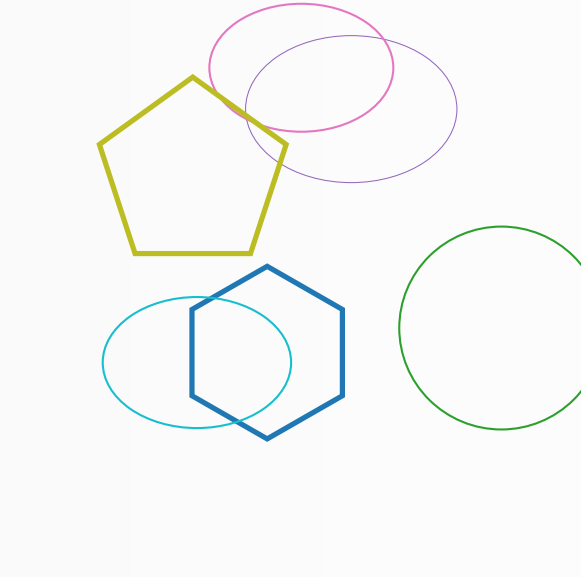[{"shape": "hexagon", "thickness": 2.5, "radius": 0.75, "center": [0.46, 0.389]}, {"shape": "circle", "thickness": 1, "radius": 0.88, "center": [0.863, 0.431]}, {"shape": "oval", "thickness": 0.5, "radius": 0.91, "center": [0.604, 0.81]}, {"shape": "oval", "thickness": 1, "radius": 0.79, "center": [0.518, 0.882]}, {"shape": "pentagon", "thickness": 2.5, "radius": 0.84, "center": [0.332, 0.697]}, {"shape": "oval", "thickness": 1, "radius": 0.81, "center": [0.339, 0.371]}]